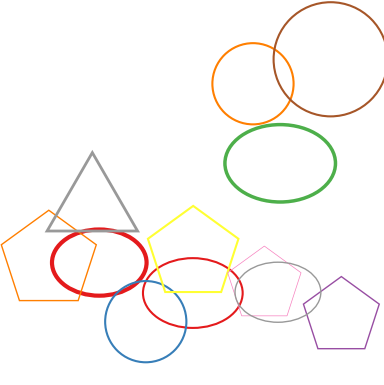[{"shape": "oval", "thickness": 1.5, "radius": 0.65, "center": [0.501, 0.239]}, {"shape": "oval", "thickness": 3, "radius": 0.61, "center": [0.258, 0.318]}, {"shape": "circle", "thickness": 1.5, "radius": 0.53, "center": [0.379, 0.165]}, {"shape": "oval", "thickness": 2.5, "radius": 0.72, "center": [0.728, 0.576]}, {"shape": "pentagon", "thickness": 1, "radius": 0.52, "center": [0.887, 0.178]}, {"shape": "pentagon", "thickness": 1, "radius": 0.65, "center": [0.127, 0.324]}, {"shape": "circle", "thickness": 1.5, "radius": 0.53, "center": [0.657, 0.782]}, {"shape": "pentagon", "thickness": 1.5, "radius": 0.62, "center": [0.502, 0.342]}, {"shape": "circle", "thickness": 1.5, "radius": 0.74, "center": [0.859, 0.846]}, {"shape": "pentagon", "thickness": 0.5, "radius": 0.5, "center": [0.687, 0.261]}, {"shape": "triangle", "thickness": 2, "radius": 0.68, "center": [0.24, 0.468]}, {"shape": "oval", "thickness": 1, "radius": 0.56, "center": [0.722, 0.241]}]